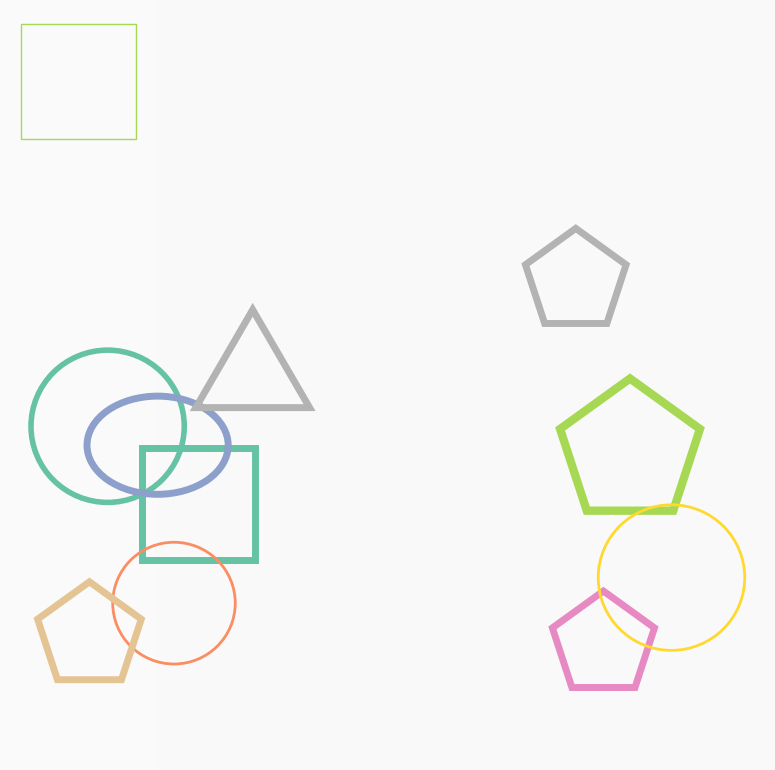[{"shape": "circle", "thickness": 2, "radius": 0.49, "center": [0.139, 0.446]}, {"shape": "square", "thickness": 2.5, "radius": 0.36, "center": [0.256, 0.346]}, {"shape": "circle", "thickness": 1, "radius": 0.4, "center": [0.224, 0.217]}, {"shape": "oval", "thickness": 2.5, "radius": 0.46, "center": [0.203, 0.422]}, {"shape": "pentagon", "thickness": 2.5, "radius": 0.35, "center": [0.779, 0.163]}, {"shape": "pentagon", "thickness": 3, "radius": 0.47, "center": [0.813, 0.414]}, {"shape": "square", "thickness": 0.5, "radius": 0.37, "center": [0.101, 0.895]}, {"shape": "circle", "thickness": 1, "radius": 0.47, "center": [0.866, 0.25]}, {"shape": "pentagon", "thickness": 2.5, "radius": 0.35, "center": [0.115, 0.174]}, {"shape": "pentagon", "thickness": 2.5, "radius": 0.34, "center": [0.743, 0.635]}, {"shape": "triangle", "thickness": 2.5, "radius": 0.42, "center": [0.326, 0.513]}]